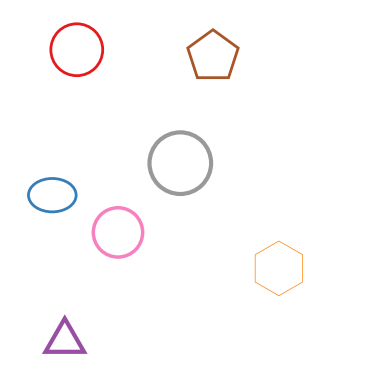[{"shape": "circle", "thickness": 2, "radius": 0.34, "center": [0.199, 0.871]}, {"shape": "oval", "thickness": 2, "radius": 0.31, "center": [0.136, 0.493]}, {"shape": "triangle", "thickness": 3, "radius": 0.29, "center": [0.168, 0.115]}, {"shape": "hexagon", "thickness": 0.5, "radius": 0.36, "center": [0.724, 0.303]}, {"shape": "pentagon", "thickness": 2, "radius": 0.34, "center": [0.553, 0.854]}, {"shape": "circle", "thickness": 2.5, "radius": 0.32, "center": [0.306, 0.396]}, {"shape": "circle", "thickness": 3, "radius": 0.4, "center": [0.468, 0.576]}]